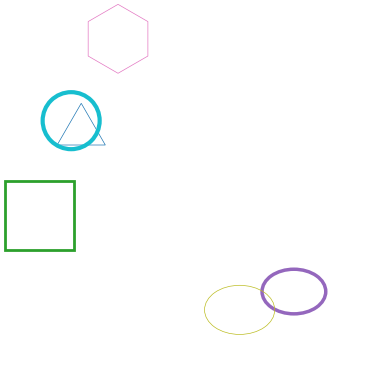[{"shape": "triangle", "thickness": 0.5, "radius": 0.36, "center": [0.211, 0.659]}, {"shape": "square", "thickness": 2, "radius": 0.45, "center": [0.102, 0.441]}, {"shape": "oval", "thickness": 2.5, "radius": 0.41, "center": [0.763, 0.243]}, {"shape": "hexagon", "thickness": 0.5, "radius": 0.45, "center": [0.307, 0.899]}, {"shape": "oval", "thickness": 0.5, "radius": 0.46, "center": [0.622, 0.195]}, {"shape": "circle", "thickness": 3, "radius": 0.37, "center": [0.185, 0.687]}]